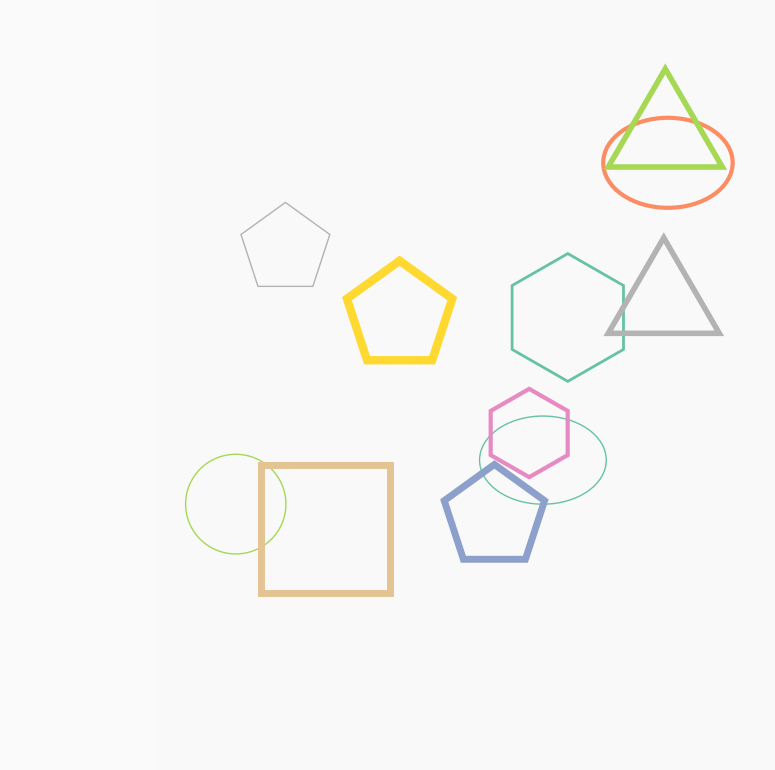[{"shape": "hexagon", "thickness": 1, "radius": 0.41, "center": [0.733, 0.588]}, {"shape": "oval", "thickness": 0.5, "radius": 0.41, "center": [0.701, 0.402]}, {"shape": "oval", "thickness": 1.5, "radius": 0.42, "center": [0.862, 0.789]}, {"shape": "pentagon", "thickness": 2.5, "radius": 0.34, "center": [0.638, 0.329]}, {"shape": "hexagon", "thickness": 1.5, "radius": 0.29, "center": [0.683, 0.438]}, {"shape": "circle", "thickness": 0.5, "radius": 0.32, "center": [0.304, 0.345]}, {"shape": "triangle", "thickness": 2, "radius": 0.42, "center": [0.858, 0.826]}, {"shape": "pentagon", "thickness": 3, "radius": 0.36, "center": [0.516, 0.59]}, {"shape": "square", "thickness": 2.5, "radius": 0.42, "center": [0.42, 0.313]}, {"shape": "triangle", "thickness": 2, "radius": 0.41, "center": [0.856, 0.608]}, {"shape": "pentagon", "thickness": 0.5, "radius": 0.3, "center": [0.368, 0.677]}]